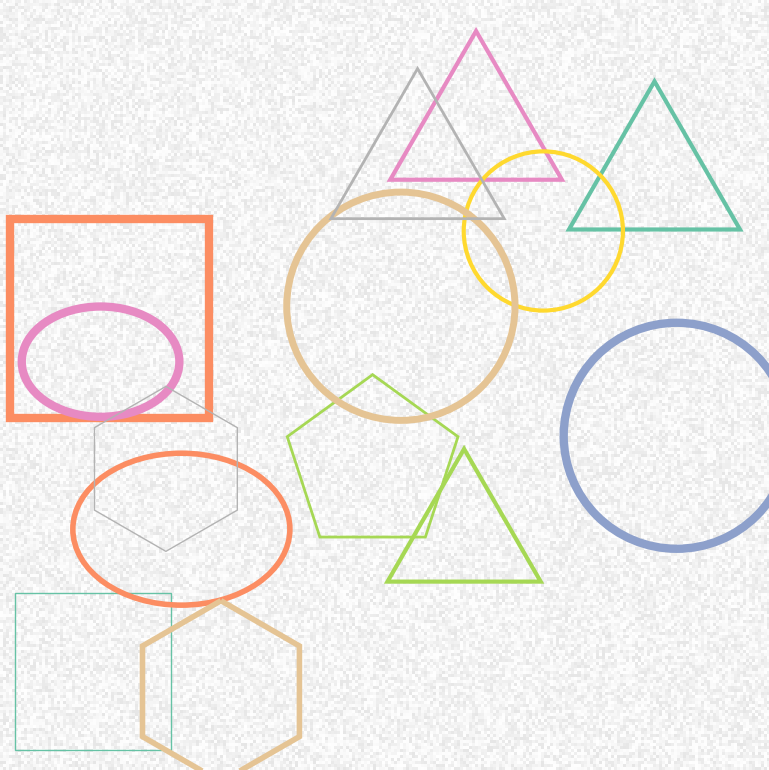[{"shape": "triangle", "thickness": 1.5, "radius": 0.64, "center": [0.85, 0.766]}, {"shape": "square", "thickness": 0.5, "radius": 0.51, "center": [0.121, 0.128]}, {"shape": "oval", "thickness": 2, "radius": 0.7, "center": [0.236, 0.313]}, {"shape": "square", "thickness": 3, "radius": 0.65, "center": [0.142, 0.587]}, {"shape": "circle", "thickness": 3, "radius": 0.73, "center": [0.879, 0.434]}, {"shape": "oval", "thickness": 3, "radius": 0.51, "center": [0.131, 0.53]}, {"shape": "triangle", "thickness": 1.5, "radius": 0.64, "center": [0.618, 0.831]}, {"shape": "triangle", "thickness": 1.5, "radius": 0.57, "center": [0.603, 0.302]}, {"shape": "pentagon", "thickness": 1, "radius": 0.58, "center": [0.484, 0.397]}, {"shape": "circle", "thickness": 1.5, "radius": 0.52, "center": [0.706, 0.7]}, {"shape": "circle", "thickness": 2.5, "radius": 0.74, "center": [0.521, 0.602]}, {"shape": "hexagon", "thickness": 2, "radius": 0.59, "center": [0.287, 0.102]}, {"shape": "triangle", "thickness": 1, "radius": 0.65, "center": [0.542, 0.781]}, {"shape": "hexagon", "thickness": 0.5, "radius": 0.54, "center": [0.215, 0.391]}]